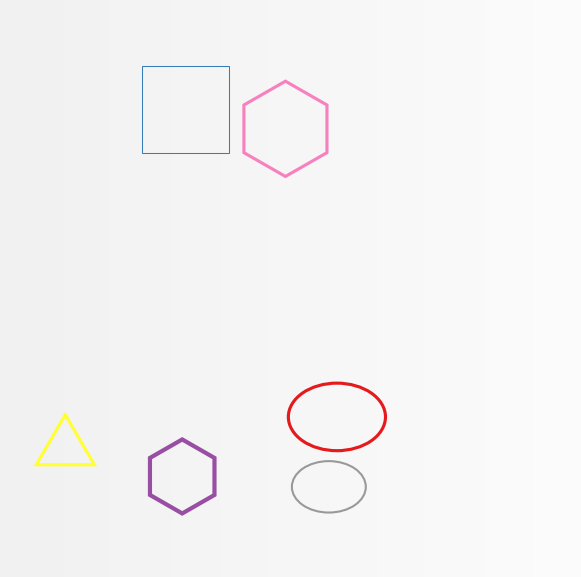[{"shape": "oval", "thickness": 1.5, "radius": 0.42, "center": [0.58, 0.277]}, {"shape": "square", "thickness": 0.5, "radius": 0.37, "center": [0.319, 0.809]}, {"shape": "hexagon", "thickness": 2, "radius": 0.32, "center": [0.313, 0.174]}, {"shape": "triangle", "thickness": 1.5, "radius": 0.29, "center": [0.112, 0.223]}, {"shape": "hexagon", "thickness": 1.5, "radius": 0.41, "center": [0.491, 0.776]}, {"shape": "oval", "thickness": 1, "radius": 0.32, "center": [0.566, 0.156]}]